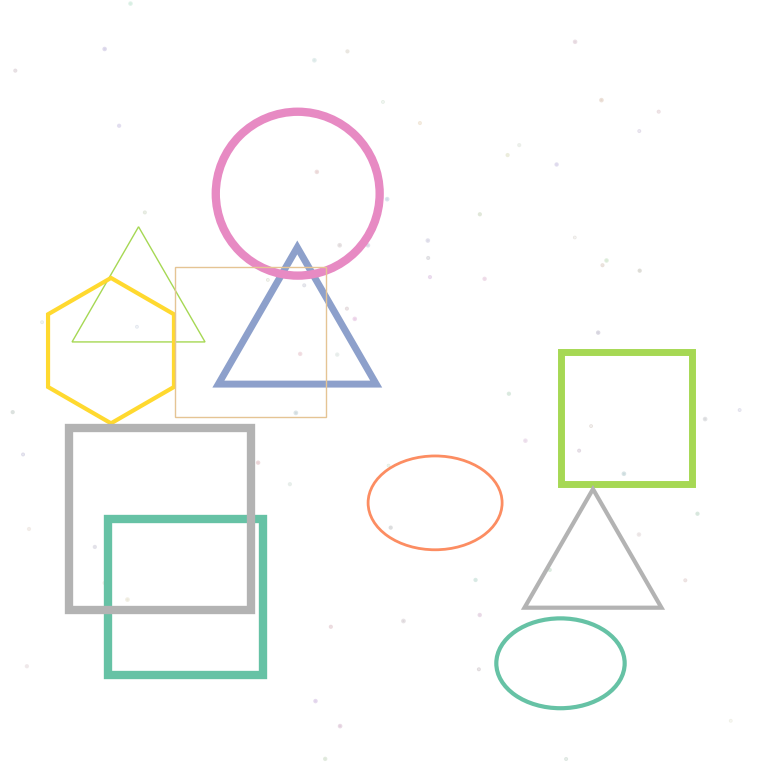[{"shape": "square", "thickness": 3, "radius": 0.5, "center": [0.241, 0.225]}, {"shape": "oval", "thickness": 1.5, "radius": 0.42, "center": [0.728, 0.139]}, {"shape": "oval", "thickness": 1, "radius": 0.44, "center": [0.565, 0.347]}, {"shape": "triangle", "thickness": 2.5, "radius": 0.59, "center": [0.386, 0.56]}, {"shape": "circle", "thickness": 3, "radius": 0.53, "center": [0.387, 0.748]}, {"shape": "triangle", "thickness": 0.5, "radius": 0.5, "center": [0.18, 0.606]}, {"shape": "square", "thickness": 2.5, "radius": 0.43, "center": [0.814, 0.457]}, {"shape": "hexagon", "thickness": 1.5, "radius": 0.47, "center": [0.144, 0.545]}, {"shape": "square", "thickness": 0.5, "radius": 0.49, "center": [0.326, 0.556]}, {"shape": "triangle", "thickness": 1.5, "radius": 0.51, "center": [0.77, 0.262]}, {"shape": "square", "thickness": 3, "radius": 0.59, "center": [0.208, 0.326]}]